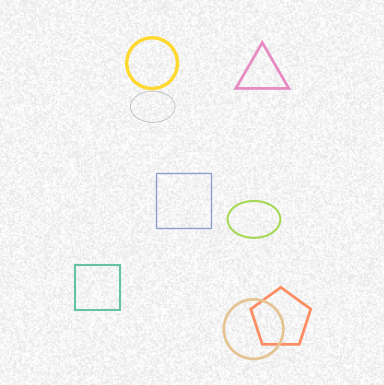[{"shape": "square", "thickness": 1.5, "radius": 0.29, "center": [0.254, 0.253]}, {"shape": "pentagon", "thickness": 2, "radius": 0.41, "center": [0.729, 0.172]}, {"shape": "square", "thickness": 1, "radius": 0.36, "center": [0.478, 0.479]}, {"shape": "triangle", "thickness": 2, "radius": 0.4, "center": [0.681, 0.81]}, {"shape": "oval", "thickness": 1.5, "radius": 0.34, "center": [0.66, 0.43]}, {"shape": "circle", "thickness": 2.5, "radius": 0.33, "center": [0.395, 0.836]}, {"shape": "circle", "thickness": 2, "radius": 0.39, "center": [0.659, 0.145]}, {"shape": "oval", "thickness": 0.5, "radius": 0.29, "center": [0.397, 0.723]}]